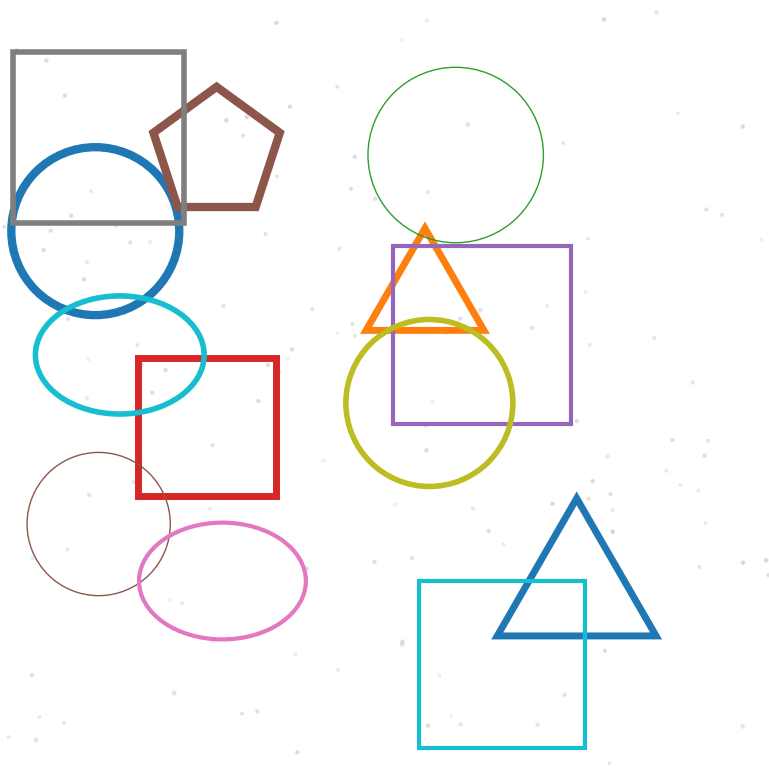[{"shape": "circle", "thickness": 3, "radius": 0.55, "center": [0.124, 0.7]}, {"shape": "triangle", "thickness": 2.5, "radius": 0.6, "center": [0.749, 0.234]}, {"shape": "triangle", "thickness": 2.5, "radius": 0.44, "center": [0.552, 0.615]}, {"shape": "circle", "thickness": 0.5, "radius": 0.57, "center": [0.592, 0.799]}, {"shape": "square", "thickness": 2.5, "radius": 0.45, "center": [0.269, 0.446]}, {"shape": "square", "thickness": 1.5, "radius": 0.58, "center": [0.626, 0.565]}, {"shape": "pentagon", "thickness": 3, "radius": 0.43, "center": [0.281, 0.801]}, {"shape": "circle", "thickness": 0.5, "radius": 0.47, "center": [0.128, 0.319]}, {"shape": "oval", "thickness": 1.5, "radius": 0.54, "center": [0.289, 0.245]}, {"shape": "square", "thickness": 2, "radius": 0.56, "center": [0.128, 0.821]}, {"shape": "circle", "thickness": 2, "radius": 0.54, "center": [0.558, 0.477]}, {"shape": "oval", "thickness": 2, "radius": 0.55, "center": [0.156, 0.539]}, {"shape": "square", "thickness": 1.5, "radius": 0.54, "center": [0.652, 0.137]}]